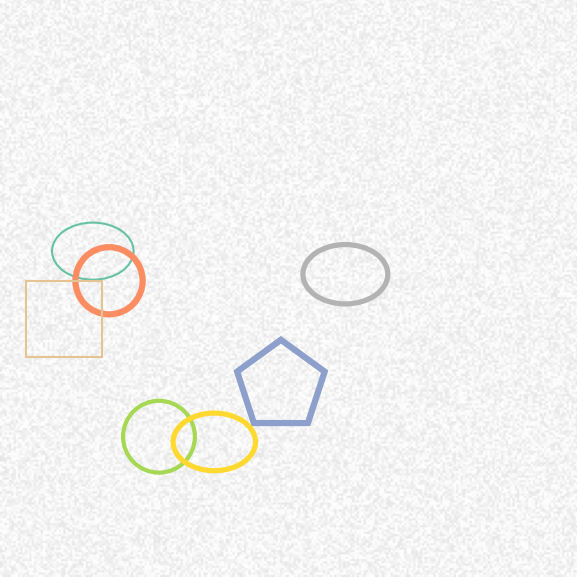[{"shape": "oval", "thickness": 1, "radius": 0.35, "center": [0.161, 0.564]}, {"shape": "circle", "thickness": 3, "radius": 0.29, "center": [0.189, 0.513]}, {"shape": "pentagon", "thickness": 3, "radius": 0.4, "center": [0.486, 0.331]}, {"shape": "circle", "thickness": 2, "radius": 0.31, "center": [0.275, 0.243]}, {"shape": "oval", "thickness": 2.5, "radius": 0.36, "center": [0.371, 0.234]}, {"shape": "square", "thickness": 1, "radius": 0.33, "center": [0.11, 0.447]}, {"shape": "oval", "thickness": 2.5, "radius": 0.37, "center": [0.598, 0.524]}]